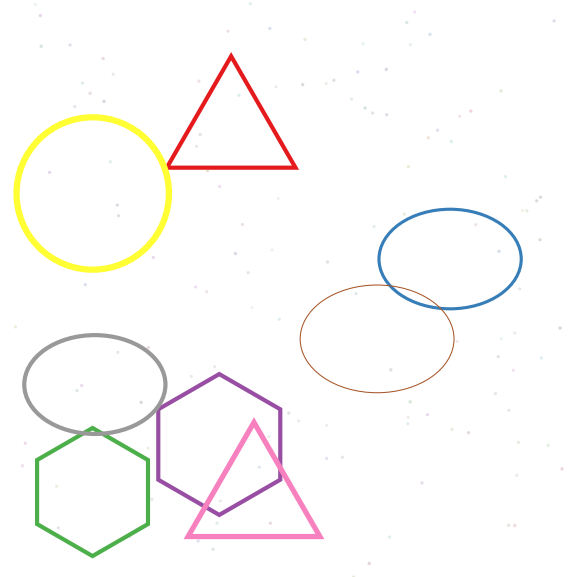[{"shape": "triangle", "thickness": 2, "radius": 0.64, "center": [0.4, 0.773]}, {"shape": "oval", "thickness": 1.5, "radius": 0.62, "center": [0.779, 0.551]}, {"shape": "hexagon", "thickness": 2, "radius": 0.55, "center": [0.16, 0.147]}, {"shape": "hexagon", "thickness": 2, "radius": 0.61, "center": [0.38, 0.229]}, {"shape": "circle", "thickness": 3, "radius": 0.66, "center": [0.161, 0.664]}, {"shape": "oval", "thickness": 0.5, "radius": 0.67, "center": [0.653, 0.412]}, {"shape": "triangle", "thickness": 2.5, "radius": 0.66, "center": [0.44, 0.136]}, {"shape": "oval", "thickness": 2, "radius": 0.61, "center": [0.164, 0.333]}]